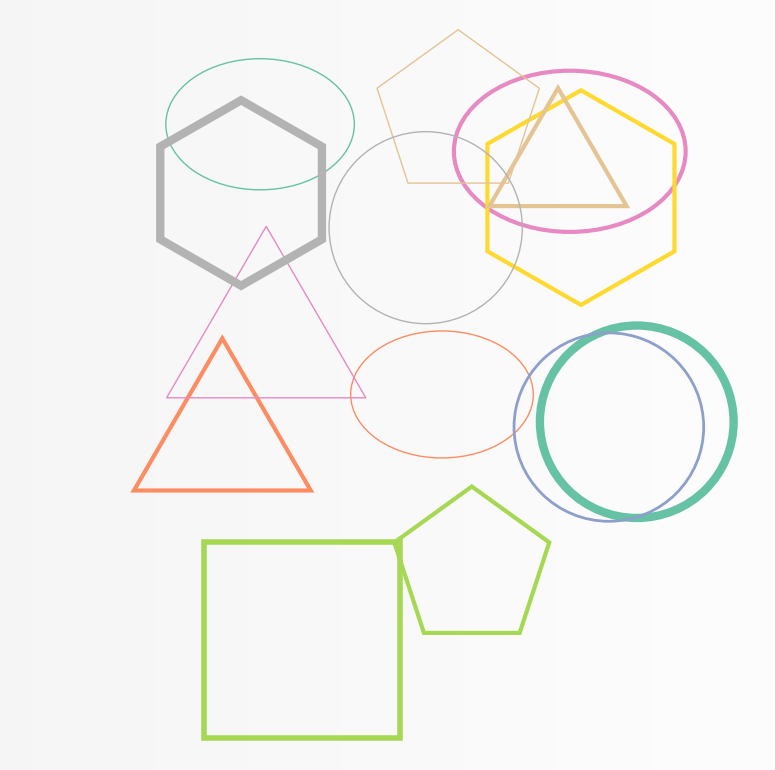[{"shape": "circle", "thickness": 3, "radius": 0.62, "center": [0.822, 0.452]}, {"shape": "oval", "thickness": 0.5, "radius": 0.61, "center": [0.336, 0.839]}, {"shape": "oval", "thickness": 0.5, "radius": 0.59, "center": [0.57, 0.488]}, {"shape": "triangle", "thickness": 1.5, "radius": 0.66, "center": [0.287, 0.429]}, {"shape": "circle", "thickness": 1, "radius": 0.61, "center": [0.786, 0.445]}, {"shape": "triangle", "thickness": 0.5, "radius": 0.74, "center": [0.343, 0.558]}, {"shape": "oval", "thickness": 1.5, "radius": 0.75, "center": [0.735, 0.803]}, {"shape": "square", "thickness": 2, "radius": 0.63, "center": [0.39, 0.169]}, {"shape": "pentagon", "thickness": 1.5, "radius": 0.53, "center": [0.609, 0.263]}, {"shape": "hexagon", "thickness": 1.5, "radius": 0.7, "center": [0.75, 0.743]}, {"shape": "triangle", "thickness": 1.5, "radius": 0.51, "center": [0.72, 0.783]}, {"shape": "pentagon", "thickness": 0.5, "radius": 0.55, "center": [0.591, 0.851]}, {"shape": "hexagon", "thickness": 3, "radius": 0.6, "center": [0.311, 0.749]}, {"shape": "circle", "thickness": 0.5, "radius": 0.62, "center": [0.549, 0.704]}]